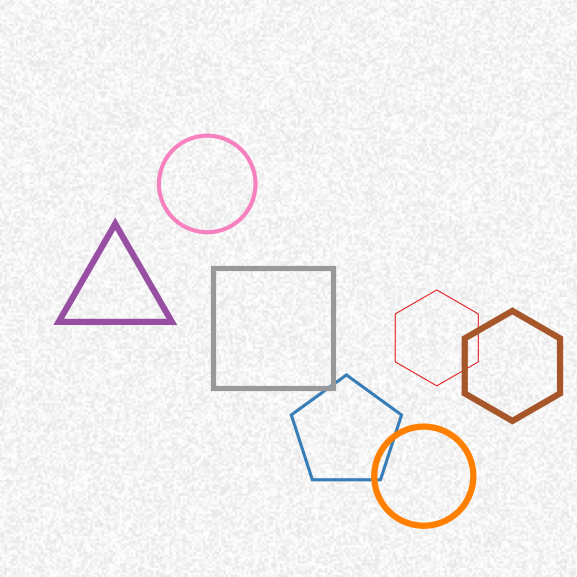[{"shape": "hexagon", "thickness": 0.5, "radius": 0.42, "center": [0.756, 0.414]}, {"shape": "pentagon", "thickness": 1.5, "radius": 0.5, "center": [0.6, 0.25]}, {"shape": "triangle", "thickness": 3, "radius": 0.57, "center": [0.2, 0.498]}, {"shape": "circle", "thickness": 3, "radius": 0.43, "center": [0.734, 0.175]}, {"shape": "hexagon", "thickness": 3, "radius": 0.48, "center": [0.887, 0.365]}, {"shape": "circle", "thickness": 2, "radius": 0.42, "center": [0.359, 0.681]}, {"shape": "square", "thickness": 2.5, "radius": 0.52, "center": [0.473, 0.432]}]